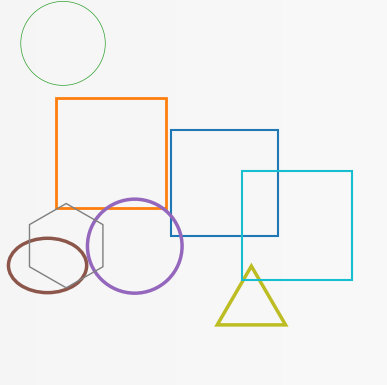[{"shape": "square", "thickness": 1.5, "radius": 0.69, "center": [0.58, 0.524]}, {"shape": "square", "thickness": 2, "radius": 0.71, "center": [0.286, 0.602]}, {"shape": "circle", "thickness": 0.5, "radius": 0.55, "center": [0.163, 0.887]}, {"shape": "circle", "thickness": 2.5, "radius": 0.61, "center": [0.348, 0.361]}, {"shape": "oval", "thickness": 2.5, "radius": 0.5, "center": [0.123, 0.31]}, {"shape": "hexagon", "thickness": 1, "radius": 0.55, "center": [0.171, 0.362]}, {"shape": "triangle", "thickness": 2.5, "radius": 0.51, "center": [0.649, 0.207]}, {"shape": "square", "thickness": 1.5, "radius": 0.71, "center": [0.766, 0.414]}]